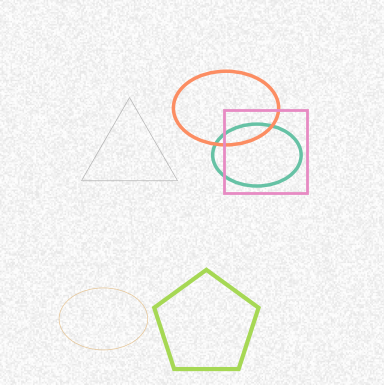[{"shape": "oval", "thickness": 2.5, "radius": 0.57, "center": [0.667, 0.597]}, {"shape": "oval", "thickness": 2.5, "radius": 0.68, "center": [0.587, 0.719]}, {"shape": "square", "thickness": 2, "radius": 0.54, "center": [0.689, 0.606]}, {"shape": "pentagon", "thickness": 3, "radius": 0.71, "center": [0.536, 0.157]}, {"shape": "oval", "thickness": 0.5, "radius": 0.58, "center": [0.269, 0.172]}, {"shape": "triangle", "thickness": 0.5, "radius": 0.72, "center": [0.336, 0.603]}]